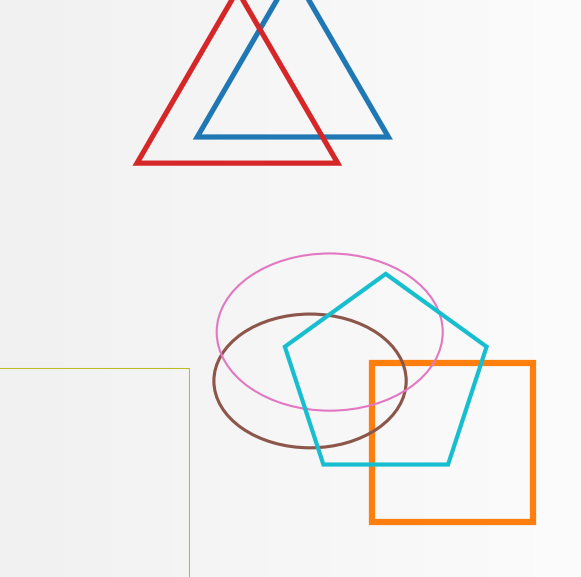[{"shape": "triangle", "thickness": 2.5, "radius": 0.95, "center": [0.504, 0.857]}, {"shape": "square", "thickness": 3, "radius": 0.69, "center": [0.779, 0.232]}, {"shape": "triangle", "thickness": 2.5, "radius": 1.0, "center": [0.408, 0.816]}, {"shape": "oval", "thickness": 1.5, "radius": 0.83, "center": [0.533, 0.34]}, {"shape": "oval", "thickness": 1, "radius": 0.97, "center": [0.567, 0.424]}, {"shape": "square", "thickness": 0.5, "radius": 1.0, "center": [0.126, 0.163]}, {"shape": "pentagon", "thickness": 2, "radius": 0.91, "center": [0.664, 0.342]}]